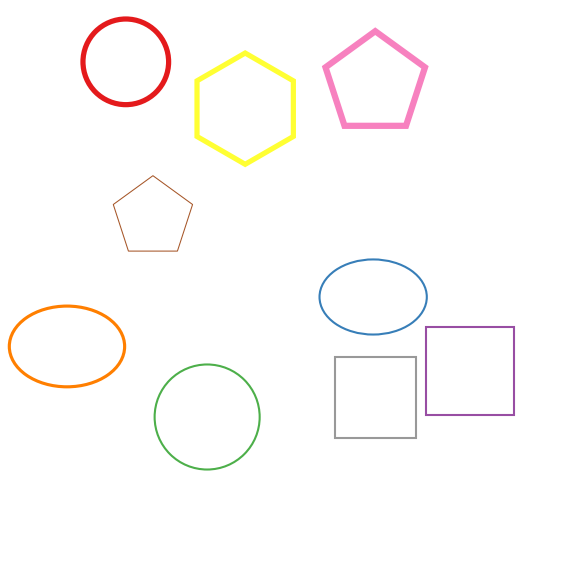[{"shape": "circle", "thickness": 2.5, "radius": 0.37, "center": [0.218, 0.892]}, {"shape": "oval", "thickness": 1, "radius": 0.46, "center": [0.646, 0.485]}, {"shape": "circle", "thickness": 1, "radius": 0.45, "center": [0.359, 0.277]}, {"shape": "square", "thickness": 1, "radius": 0.38, "center": [0.814, 0.356]}, {"shape": "oval", "thickness": 1.5, "radius": 0.5, "center": [0.116, 0.399]}, {"shape": "hexagon", "thickness": 2.5, "radius": 0.48, "center": [0.425, 0.811]}, {"shape": "pentagon", "thickness": 0.5, "radius": 0.36, "center": [0.265, 0.623]}, {"shape": "pentagon", "thickness": 3, "radius": 0.45, "center": [0.65, 0.855]}, {"shape": "square", "thickness": 1, "radius": 0.35, "center": [0.65, 0.311]}]